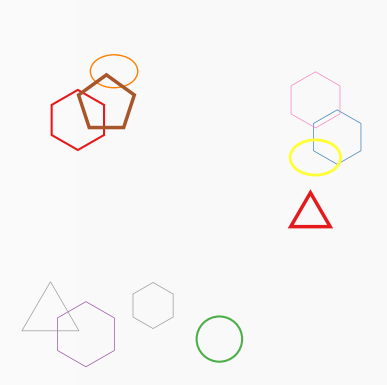[{"shape": "triangle", "thickness": 2.5, "radius": 0.29, "center": [0.801, 0.441]}, {"shape": "hexagon", "thickness": 1.5, "radius": 0.39, "center": [0.201, 0.688]}, {"shape": "hexagon", "thickness": 0.5, "radius": 0.35, "center": [0.87, 0.644]}, {"shape": "circle", "thickness": 1.5, "radius": 0.29, "center": [0.566, 0.119]}, {"shape": "hexagon", "thickness": 0.5, "radius": 0.42, "center": [0.222, 0.132]}, {"shape": "oval", "thickness": 1, "radius": 0.31, "center": [0.294, 0.815]}, {"shape": "oval", "thickness": 2, "radius": 0.33, "center": [0.814, 0.591]}, {"shape": "pentagon", "thickness": 2.5, "radius": 0.38, "center": [0.275, 0.73]}, {"shape": "hexagon", "thickness": 0.5, "radius": 0.36, "center": [0.814, 0.741]}, {"shape": "hexagon", "thickness": 0.5, "radius": 0.3, "center": [0.395, 0.206]}, {"shape": "triangle", "thickness": 0.5, "radius": 0.43, "center": [0.13, 0.183]}]